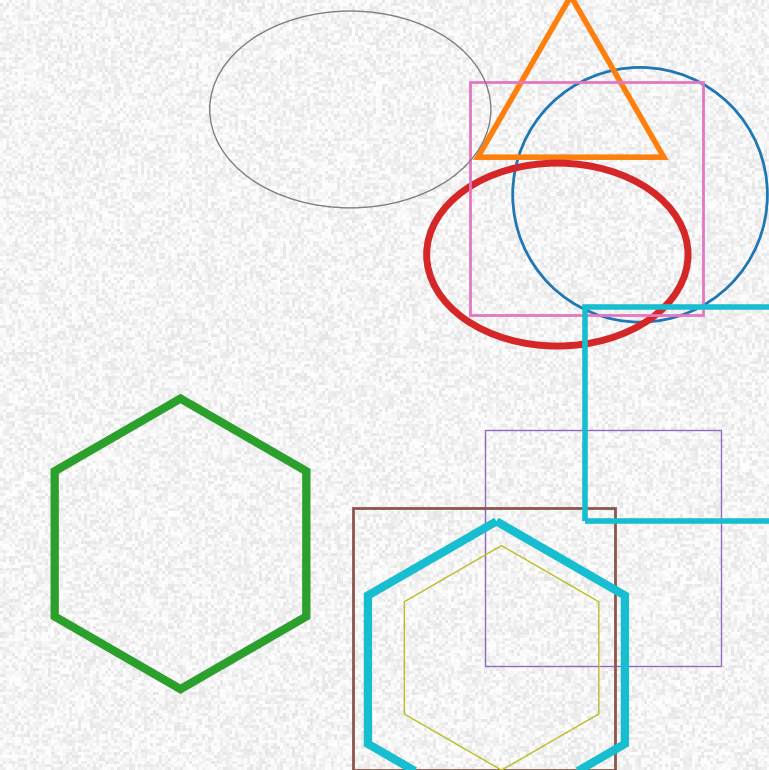[{"shape": "circle", "thickness": 1, "radius": 0.83, "center": [0.831, 0.747]}, {"shape": "triangle", "thickness": 2, "radius": 0.7, "center": [0.741, 0.866]}, {"shape": "hexagon", "thickness": 3, "radius": 0.94, "center": [0.234, 0.294]}, {"shape": "oval", "thickness": 2.5, "radius": 0.85, "center": [0.724, 0.669]}, {"shape": "square", "thickness": 0.5, "radius": 0.77, "center": [0.783, 0.289]}, {"shape": "square", "thickness": 1, "radius": 0.85, "center": [0.629, 0.17]}, {"shape": "square", "thickness": 1, "radius": 0.76, "center": [0.762, 0.742]}, {"shape": "oval", "thickness": 0.5, "radius": 0.91, "center": [0.455, 0.858]}, {"shape": "hexagon", "thickness": 0.5, "radius": 0.73, "center": [0.651, 0.146]}, {"shape": "hexagon", "thickness": 3, "radius": 0.96, "center": [0.645, 0.13]}, {"shape": "square", "thickness": 2, "radius": 0.69, "center": [0.899, 0.463]}]